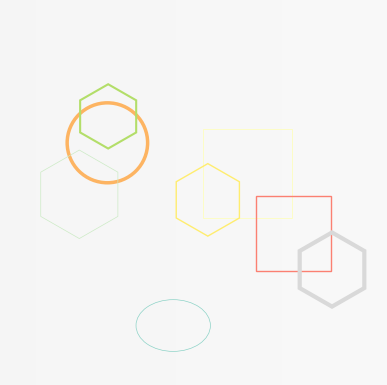[{"shape": "oval", "thickness": 0.5, "radius": 0.48, "center": [0.447, 0.154]}, {"shape": "square", "thickness": 0.5, "radius": 0.57, "center": [0.638, 0.55]}, {"shape": "square", "thickness": 1, "radius": 0.49, "center": [0.757, 0.393]}, {"shape": "circle", "thickness": 2.5, "radius": 0.52, "center": [0.277, 0.629]}, {"shape": "hexagon", "thickness": 1.5, "radius": 0.42, "center": [0.279, 0.698]}, {"shape": "hexagon", "thickness": 3, "radius": 0.48, "center": [0.857, 0.3]}, {"shape": "hexagon", "thickness": 0.5, "radius": 0.57, "center": [0.205, 0.495]}, {"shape": "hexagon", "thickness": 1, "radius": 0.47, "center": [0.536, 0.481]}]